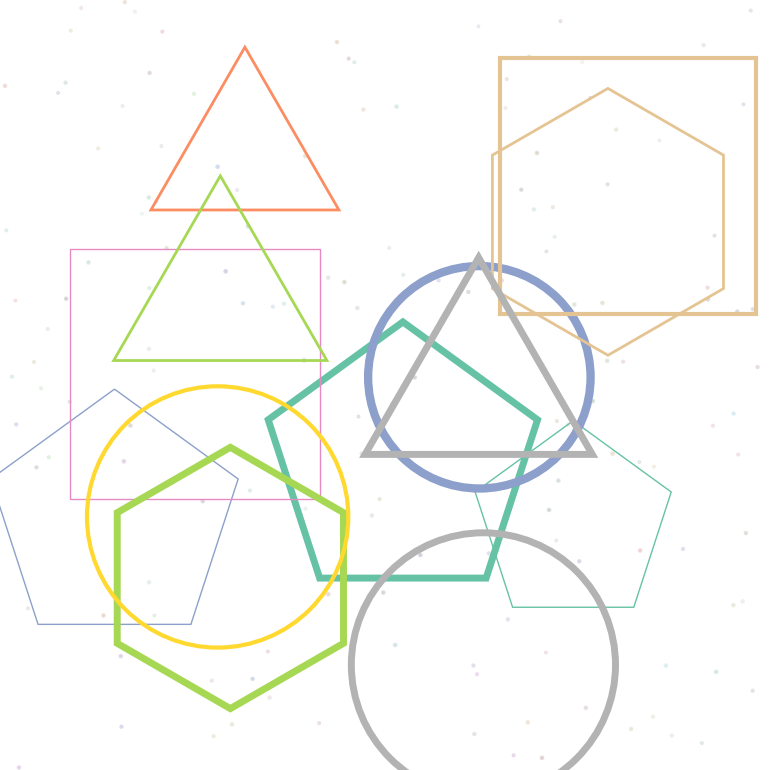[{"shape": "pentagon", "thickness": 2.5, "radius": 0.92, "center": [0.523, 0.398]}, {"shape": "pentagon", "thickness": 0.5, "radius": 0.67, "center": [0.744, 0.32]}, {"shape": "triangle", "thickness": 1, "radius": 0.7, "center": [0.318, 0.798]}, {"shape": "circle", "thickness": 3, "radius": 0.72, "center": [0.623, 0.51]}, {"shape": "pentagon", "thickness": 0.5, "radius": 0.84, "center": [0.149, 0.326]}, {"shape": "square", "thickness": 0.5, "radius": 0.81, "center": [0.253, 0.515]}, {"shape": "hexagon", "thickness": 2.5, "radius": 0.85, "center": [0.299, 0.249]}, {"shape": "triangle", "thickness": 1, "radius": 0.8, "center": [0.286, 0.612]}, {"shape": "circle", "thickness": 1.5, "radius": 0.85, "center": [0.283, 0.329]}, {"shape": "hexagon", "thickness": 1, "radius": 0.87, "center": [0.79, 0.712]}, {"shape": "square", "thickness": 1.5, "radius": 0.83, "center": [0.815, 0.758]}, {"shape": "triangle", "thickness": 2.5, "radius": 0.85, "center": [0.622, 0.495]}, {"shape": "circle", "thickness": 2.5, "radius": 0.86, "center": [0.628, 0.137]}]